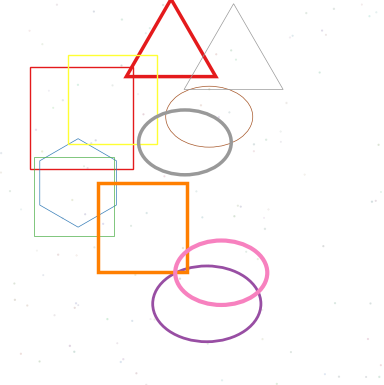[{"shape": "square", "thickness": 1, "radius": 0.67, "center": [0.212, 0.693]}, {"shape": "triangle", "thickness": 2.5, "radius": 0.67, "center": [0.444, 0.868]}, {"shape": "hexagon", "thickness": 0.5, "radius": 0.57, "center": [0.203, 0.525]}, {"shape": "square", "thickness": 0.5, "radius": 0.52, "center": [0.192, 0.489]}, {"shape": "oval", "thickness": 2, "radius": 0.7, "center": [0.537, 0.211]}, {"shape": "square", "thickness": 2.5, "radius": 0.58, "center": [0.371, 0.41]}, {"shape": "square", "thickness": 1, "radius": 0.58, "center": [0.292, 0.742]}, {"shape": "oval", "thickness": 0.5, "radius": 0.57, "center": [0.543, 0.697]}, {"shape": "oval", "thickness": 3, "radius": 0.6, "center": [0.575, 0.292]}, {"shape": "oval", "thickness": 2.5, "radius": 0.6, "center": [0.48, 0.63]}, {"shape": "triangle", "thickness": 0.5, "radius": 0.74, "center": [0.607, 0.842]}]